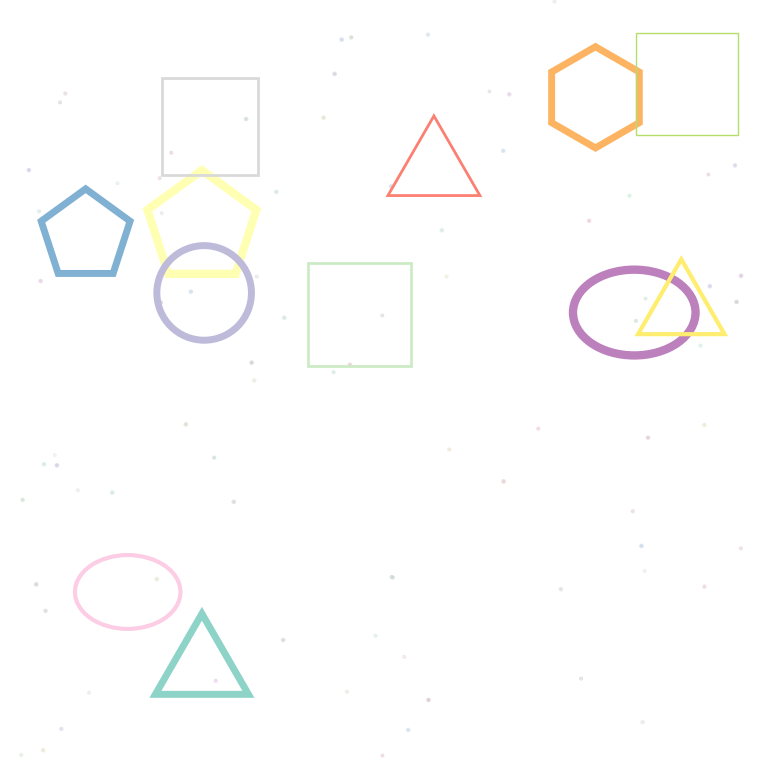[{"shape": "triangle", "thickness": 2.5, "radius": 0.35, "center": [0.262, 0.133]}, {"shape": "pentagon", "thickness": 3, "radius": 0.37, "center": [0.262, 0.705]}, {"shape": "circle", "thickness": 2.5, "radius": 0.31, "center": [0.265, 0.62]}, {"shape": "triangle", "thickness": 1, "radius": 0.34, "center": [0.564, 0.781]}, {"shape": "pentagon", "thickness": 2.5, "radius": 0.3, "center": [0.111, 0.694]}, {"shape": "hexagon", "thickness": 2.5, "radius": 0.33, "center": [0.773, 0.874]}, {"shape": "square", "thickness": 0.5, "radius": 0.33, "center": [0.892, 0.891]}, {"shape": "oval", "thickness": 1.5, "radius": 0.34, "center": [0.166, 0.231]}, {"shape": "square", "thickness": 1, "radius": 0.31, "center": [0.273, 0.835]}, {"shape": "oval", "thickness": 3, "radius": 0.4, "center": [0.824, 0.594]}, {"shape": "square", "thickness": 1, "radius": 0.33, "center": [0.467, 0.591]}, {"shape": "triangle", "thickness": 1.5, "radius": 0.32, "center": [0.885, 0.598]}]